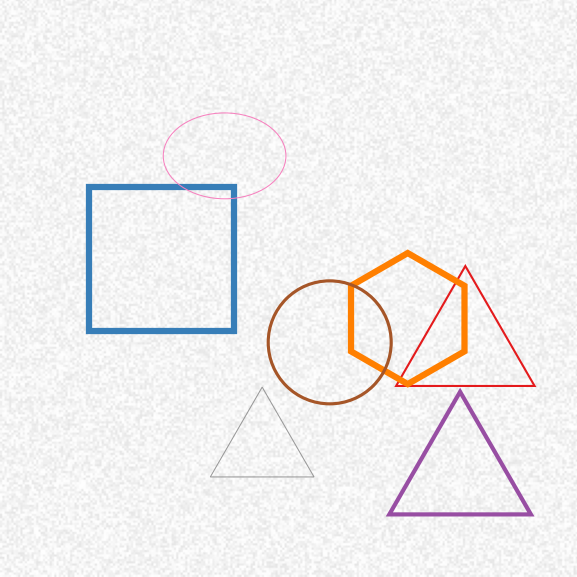[{"shape": "triangle", "thickness": 1, "radius": 0.69, "center": [0.806, 0.4]}, {"shape": "square", "thickness": 3, "radius": 0.62, "center": [0.28, 0.551]}, {"shape": "triangle", "thickness": 2, "radius": 0.71, "center": [0.797, 0.179]}, {"shape": "hexagon", "thickness": 3, "radius": 0.57, "center": [0.706, 0.447]}, {"shape": "circle", "thickness": 1.5, "radius": 0.53, "center": [0.571, 0.406]}, {"shape": "oval", "thickness": 0.5, "radius": 0.53, "center": [0.389, 0.729]}, {"shape": "triangle", "thickness": 0.5, "radius": 0.52, "center": [0.454, 0.225]}]